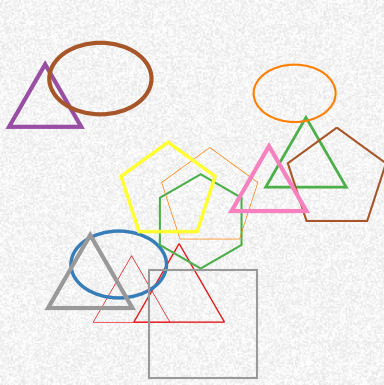[{"shape": "triangle", "thickness": 0.5, "radius": 0.58, "center": [0.342, 0.22]}, {"shape": "triangle", "thickness": 1, "radius": 0.68, "center": [0.465, 0.231]}, {"shape": "oval", "thickness": 2.5, "radius": 0.62, "center": [0.308, 0.313]}, {"shape": "triangle", "thickness": 2, "radius": 0.6, "center": [0.795, 0.574]}, {"shape": "hexagon", "thickness": 1.5, "radius": 0.61, "center": [0.521, 0.425]}, {"shape": "triangle", "thickness": 3, "radius": 0.54, "center": [0.117, 0.725]}, {"shape": "oval", "thickness": 1.5, "radius": 0.53, "center": [0.765, 0.758]}, {"shape": "pentagon", "thickness": 0.5, "radius": 0.66, "center": [0.545, 0.485]}, {"shape": "pentagon", "thickness": 2.5, "radius": 0.64, "center": [0.437, 0.502]}, {"shape": "pentagon", "thickness": 1.5, "radius": 0.67, "center": [0.875, 0.535]}, {"shape": "oval", "thickness": 3, "radius": 0.66, "center": [0.261, 0.796]}, {"shape": "triangle", "thickness": 3, "radius": 0.56, "center": [0.699, 0.508]}, {"shape": "square", "thickness": 1.5, "radius": 0.7, "center": [0.528, 0.159]}, {"shape": "triangle", "thickness": 3, "radius": 0.63, "center": [0.234, 0.263]}]